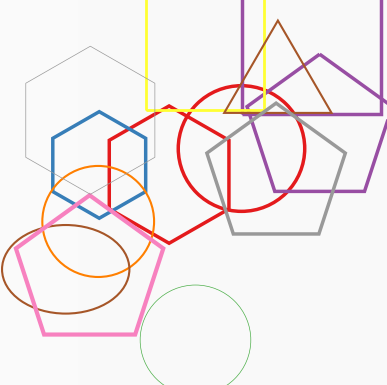[{"shape": "circle", "thickness": 2.5, "radius": 0.82, "center": [0.623, 0.614]}, {"shape": "hexagon", "thickness": 2.5, "radius": 0.89, "center": [0.436, 0.546]}, {"shape": "hexagon", "thickness": 2.5, "radius": 0.69, "center": [0.256, 0.572]}, {"shape": "circle", "thickness": 0.5, "radius": 0.71, "center": [0.504, 0.117]}, {"shape": "square", "thickness": 2.5, "radius": 0.89, "center": [0.804, 0.883]}, {"shape": "pentagon", "thickness": 2.5, "radius": 0.98, "center": [0.825, 0.662]}, {"shape": "circle", "thickness": 1.5, "radius": 0.72, "center": [0.253, 0.425]}, {"shape": "square", "thickness": 2, "radius": 0.76, "center": [0.529, 0.866]}, {"shape": "oval", "thickness": 1.5, "radius": 0.82, "center": [0.17, 0.3]}, {"shape": "triangle", "thickness": 1.5, "radius": 0.8, "center": [0.717, 0.787]}, {"shape": "pentagon", "thickness": 3, "radius": 1.0, "center": [0.231, 0.293]}, {"shape": "hexagon", "thickness": 0.5, "radius": 0.96, "center": [0.233, 0.688]}, {"shape": "pentagon", "thickness": 2.5, "radius": 0.94, "center": [0.713, 0.544]}]